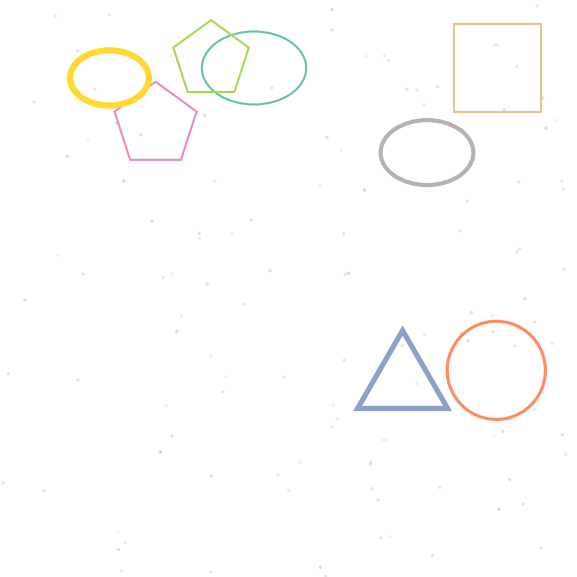[{"shape": "oval", "thickness": 1, "radius": 0.45, "center": [0.44, 0.881]}, {"shape": "circle", "thickness": 1.5, "radius": 0.42, "center": [0.859, 0.358]}, {"shape": "triangle", "thickness": 2.5, "radius": 0.45, "center": [0.697, 0.337]}, {"shape": "pentagon", "thickness": 1, "radius": 0.37, "center": [0.269, 0.783]}, {"shape": "pentagon", "thickness": 1, "radius": 0.34, "center": [0.365, 0.895]}, {"shape": "oval", "thickness": 3, "radius": 0.34, "center": [0.189, 0.864]}, {"shape": "square", "thickness": 1, "radius": 0.38, "center": [0.862, 0.882]}, {"shape": "oval", "thickness": 2, "radius": 0.4, "center": [0.739, 0.735]}]